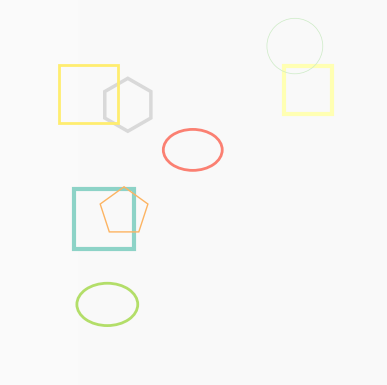[{"shape": "square", "thickness": 3, "radius": 0.39, "center": [0.269, 0.431]}, {"shape": "square", "thickness": 3, "radius": 0.31, "center": [0.794, 0.767]}, {"shape": "oval", "thickness": 2, "radius": 0.38, "center": [0.497, 0.611]}, {"shape": "pentagon", "thickness": 1, "radius": 0.32, "center": [0.32, 0.45]}, {"shape": "oval", "thickness": 2, "radius": 0.39, "center": [0.277, 0.209]}, {"shape": "hexagon", "thickness": 2.5, "radius": 0.34, "center": [0.33, 0.728]}, {"shape": "circle", "thickness": 0.5, "radius": 0.36, "center": [0.761, 0.88]}, {"shape": "square", "thickness": 2, "radius": 0.38, "center": [0.229, 0.756]}]